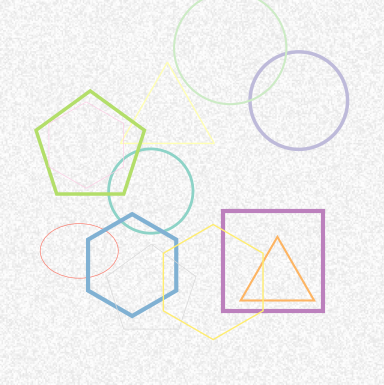[{"shape": "circle", "thickness": 2, "radius": 0.55, "center": [0.392, 0.504]}, {"shape": "triangle", "thickness": 1, "radius": 0.7, "center": [0.435, 0.698]}, {"shape": "circle", "thickness": 2.5, "radius": 0.63, "center": [0.776, 0.739]}, {"shape": "oval", "thickness": 0.5, "radius": 0.51, "center": [0.206, 0.348]}, {"shape": "hexagon", "thickness": 3, "radius": 0.66, "center": [0.343, 0.311]}, {"shape": "triangle", "thickness": 1.5, "radius": 0.55, "center": [0.721, 0.275]}, {"shape": "pentagon", "thickness": 2.5, "radius": 0.74, "center": [0.234, 0.616]}, {"shape": "hexagon", "thickness": 0.5, "radius": 0.56, "center": [0.224, 0.623]}, {"shape": "pentagon", "thickness": 0.5, "radius": 0.61, "center": [0.393, 0.244]}, {"shape": "square", "thickness": 3, "radius": 0.65, "center": [0.71, 0.322]}, {"shape": "circle", "thickness": 1.5, "radius": 0.73, "center": [0.598, 0.875]}, {"shape": "hexagon", "thickness": 1, "radius": 0.75, "center": [0.554, 0.267]}]